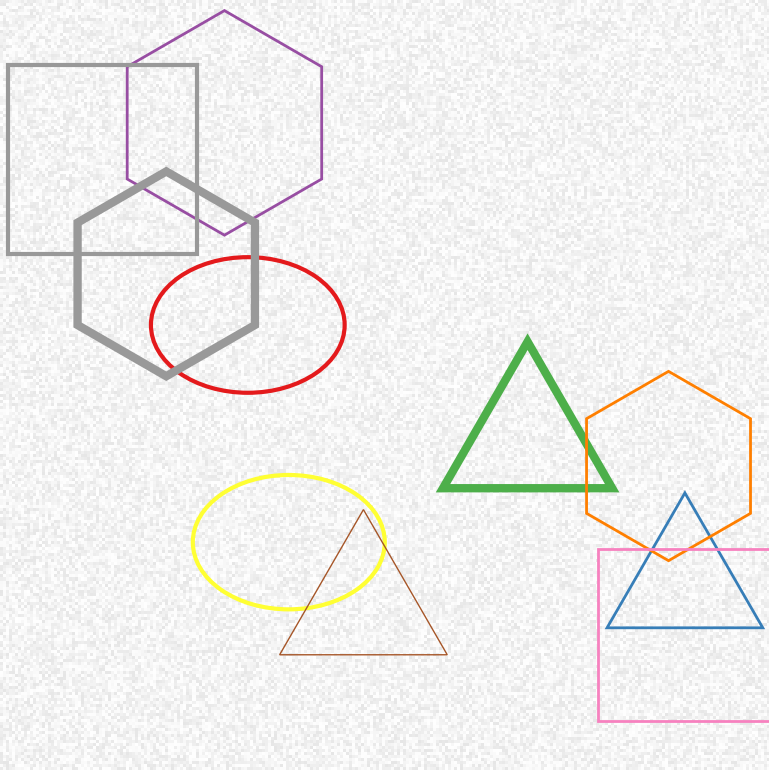[{"shape": "oval", "thickness": 1.5, "radius": 0.63, "center": [0.322, 0.578]}, {"shape": "triangle", "thickness": 1, "radius": 0.58, "center": [0.889, 0.243]}, {"shape": "triangle", "thickness": 3, "radius": 0.63, "center": [0.685, 0.429]}, {"shape": "hexagon", "thickness": 1, "radius": 0.73, "center": [0.291, 0.84]}, {"shape": "hexagon", "thickness": 1, "radius": 0.61, "center": [0.868, 0.395]}, {"shape": "oval", "thickness": 1.5, "radius": 0.62, "center": [0.375, 0.296]}, {"shape": "triangle", "thickness": 0.5, "radius": 0.63, "center": [0.472, 0.212]}, {"shape": "square", "thickness": 1, "radius": 0.56, "center": [0.888, 0.175]}, {"shape": "square", "thickness": 1.5, "radius": 0.61, "center": [0.133, 0.793]}, {"shape": "hexagon", "thickness": 3, "radius": 0.66, "center": [0.216, 0.644]}]